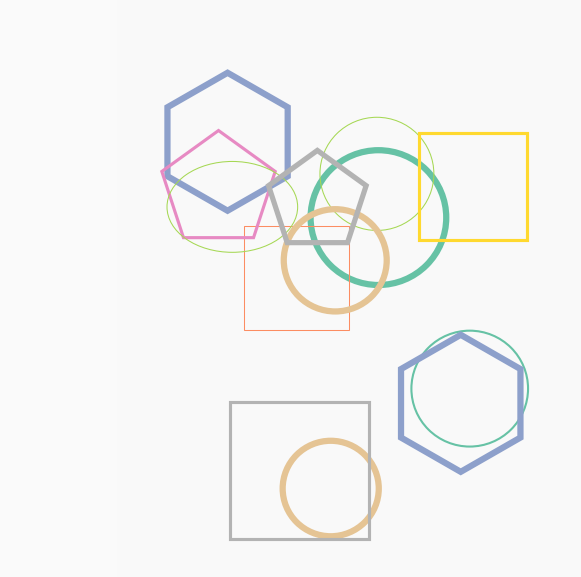[{"shape": "circle", "thickness": 1, "radius": 0.5, "center": [0.808, 0.326]}, {"shape": "circle", "thickness": 3, "radius": 0.58, "center": [0.651, 0.622]}, {"shape": "square", "thickness": 0.5, "radius": 0.45, "center": [0.511, 0.518]}, {"shape": "hexagon", "thickness": 3, "radius": 0.6, "center": [0.392, 0.754]}, {"shape": "hexagon", "thickness": 3, "radius": 0.59, "center": [0.793, 0.301]}, {"shape": "pentagon", "thickness": 1.5, "radius": 0.51, "center": [0.376, 0.671]}, {"shape": "circle", "thickness": 0.5, "radius": 0.49, "center": [0.648, 0.698]}, {"shape": "oval", "thickness": 0.5, "radius": 0.56, "center": [0.4, 0.641]}, {"shape": "square", "thickness": 1.5, "radius": 0.46, "center": [0.814, 0.676]}, {"shape": "circle", "thickness": 3, "radius": 0.44, "center": [0.577, 0.548]}, {"shape": "circle", "thickness": 3, "radius": 0.41, "center": [0.569, 0.153]}, {"shape": "pentagon", "thickness": 2.5, "radius": 0.44, "center": [0.546, 0.65]}, {"shape": "square", "thickness": 1.5, "radius": 0.6, "center": [0.515, 0.184]}]